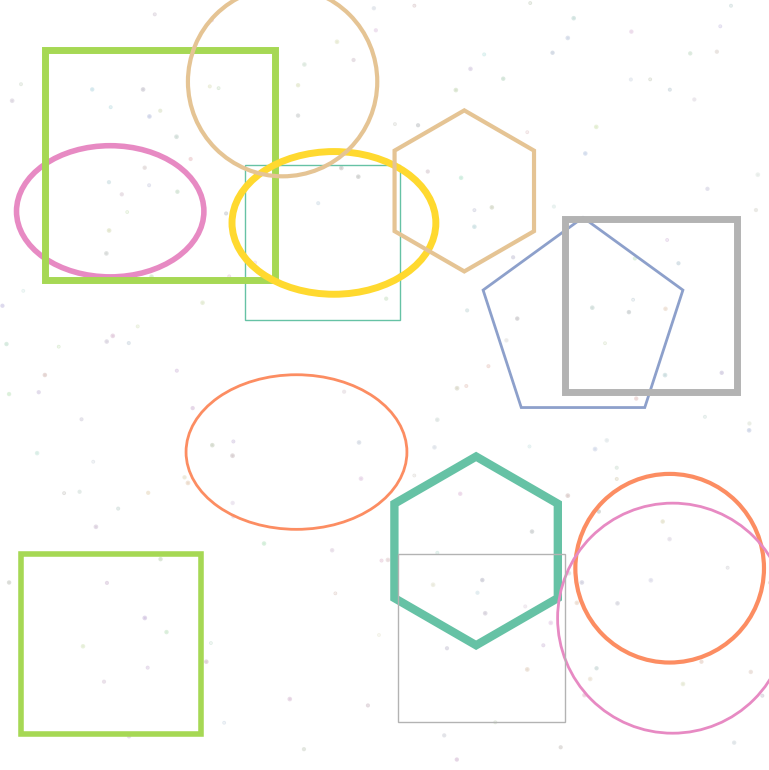[{"shape": "square", "thickness": 0.5, "radius": 0.5, "center": [0.419, 0.685]}, {"shape": "hexagon", "thickness": 3, "radius": 0.61, "center": [0.618, 0.285]}, {"shape": "oval", "thickness": 1, "radius": 0.72, "center": [0.385, 0.413]}, {"shape": "circle", "thickness": 1.5, "radius": 0.61, "center": [0.87, 0.262]}, {"shape": "pentagon", "thickness": 1, "radius": 0.68, "center": [0.757, 0.581]}, {"shape": "circle", "thickness": 1, "radius": 0.75, "center": [0.874, 0.197]}, {"shape": "oval", "thickness": 2, "radius": 0.61, "center": [0.143, 0.726]}, {"shape": "square", "thickness": 2, "radius": 0.59, "center": [0.144, 0.163]}, {"shape": "square", "thickness": 2.5, "radius": 0.75, "center": [0.208, 0.786]}, {"shape": "oval", "thickness": 2.5, "radius": 0.66, "center": [0.434, 0.711]}, {"shape": "hexagon", "thickness": 1.5, "radius": 0.52, "center": [0.603, 0.752]}, {"shape": "circle", "thickness": 1.5, "radius": 0.61, "center": [0.367, 0.894]}, {"shape": "square", "thickness": 0.5, "radius": 0.54, "center": [0.625, 0.172]}, {"shape": "square", "thickness": 2.5, "radius": 0.56, "center": [0.845, 0.603]}]